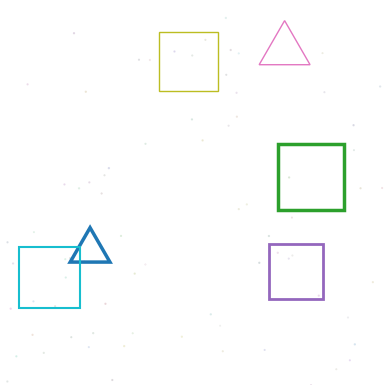[{"shape": "triangle", "thickness": 2.5, "radius": 0.3, "center": [0.234, 0.349]}, {"shape": "square", "thickness": 2.5, "radius": 0.43, "center": [0.808, 0.54]}, {"shape": "square", "thickness": 2, "radius": 0.35, "center": [0.769, 0.295]}, {"shape": "triangle", "thickness": 1, "radius": 0.38, "center": [0.739, 0.87]}, {"shape": "square", "thickness": 1, "radius": 0.38, "center": [0.49, 0.84]}, {"shape": "square", "thickness": 1.5, "radius": 0.4, "center": [0.128, 0.278]}]